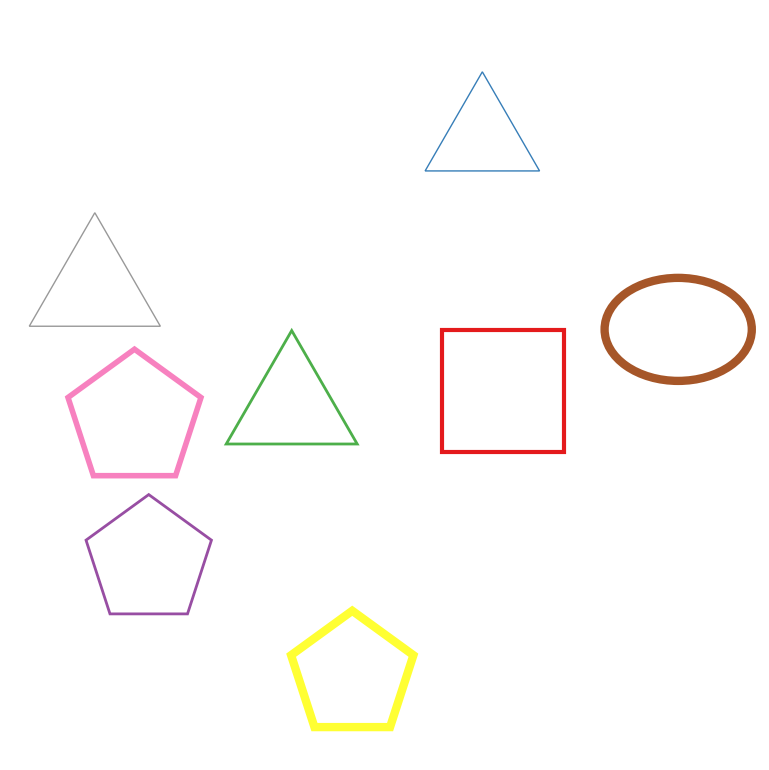[{"shape": "square", "thickness": 1.5, "radius": 0.4, "center": [0.653, 0.493]}, {"shape": "triangle", "thickness": 0.5, "radius": 0.43, "center": [0.626, 0.821]}, {"shape": "triangle", "thickness": 1, "radius": 0.49, "center": [0.379, 0.472]}, {"shape": "pentagon", "thickness": 1, "radius": 0.43, "center": [0.193, 0.272]}, {"shape": "pentagon", "thickness": 3, "radius": 0.42, "center": [0.457, 0.123]}, {"shape": "oval", "thickness": 3, "radius": 0.48, "center": [0.881, 0.572]}, {"shape": "pentagon", "thickness": 2, "radius": 0.45, "center": [0.175, 0.456]}, {"shape": "triangle", "thickness": 0.5, "radius": 0.49, "center": [0.123, 0.625]}]